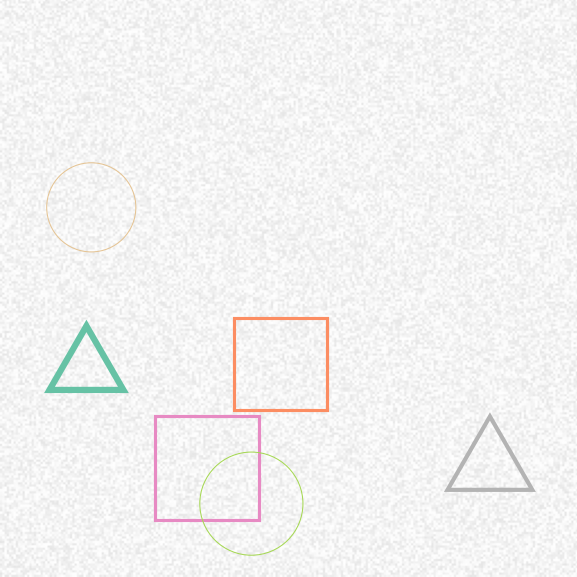[{"shape": "triangle", "thickness": 3, "radius": 0.37, "center": [0.15, 0.361]}, {"shape": "square", "thickness": 1.5, "radius": 0.4, "center": [0.486, 0.369]}, {"shape": "square", "thickness": 1.5, "radius": 0.45, "center": [0.359, 0.189]}, {"shape": "circle", "thickness": 0.5, "radius": 0.45, "center": [0.435, 0.127]}, {"shape": "circle", "thickness": 0.5, "radius": 0.39, "center": [0.158, 0.64]}, {"shape": "triangle", "thickness": 2, "radius": 0.42, "center": [0.848, 0.193]}]